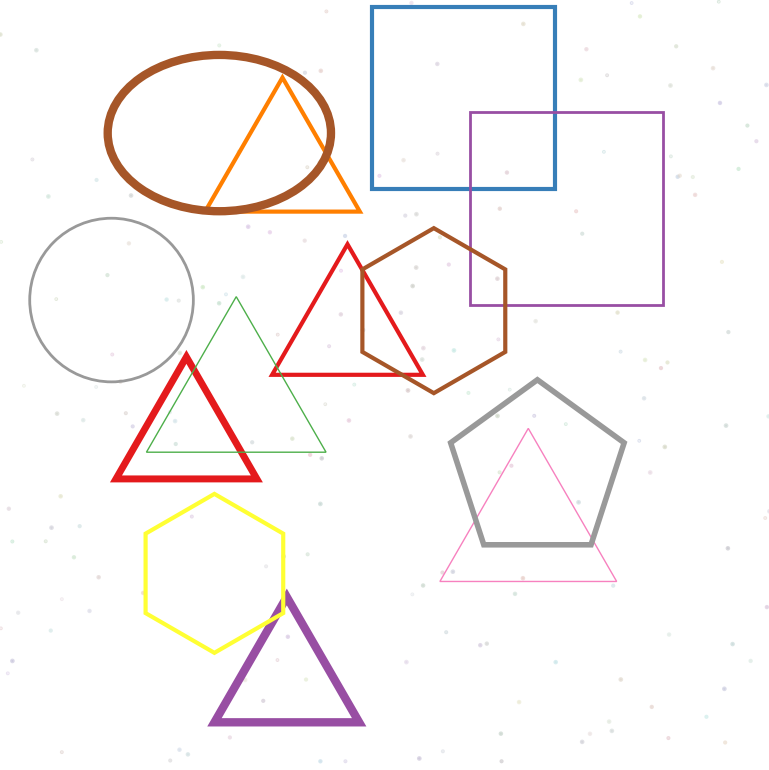[{"shape": "triangle", "thickness": 2.5, "radius": 0.53, "center": [0.242, 0.431]}, {"shape": "triangle", "thickness": 1.5, "radius": 0.57, "center": [0.451, 0.57]}, {"shape": "square", "thickness": 1.5, "radius": 0.59, "center": [0.602, 0.873]}, {"shape": "triangle", "thickness": 0.5, "radius": 0.67, "center": [0.307, 0.48]}, {"shape": "square", "thickness": 1, "radius": 0.63, "center": [0.735, 0.729]}, {"shape": "triangle", "thickness": 3, "radius": 0.54, "center": [0.372, 0.116]}, {"shape": "triangle", "thickness": 1.5, "radius": 0.58, "center": [0.367, 0.783]}, {"shape": "hexagon", "thickness": 1.5, "radius": 0.52, "center": [0.278, 0.255]}, {"shape": "hexagon", "thickness": 1.5, "radius": 0.54, "center": [0.563, 0.597]}, {"shape": "oval", "thickness": 3, "radius": 0.72, "center": [0.285, 0.827]}, {"shape": "triangle", "thickness": 0.5, "radius": 0.66, "center": [0.686, 0.311]}, {"shape": "circle", "thickness": 1, "radius": 0.53, "center": [0.145, 0.61]}, {"shape": "pentagon", "thickness": 2, "radius": 0.59, "center": [0.698, 0.388]}]